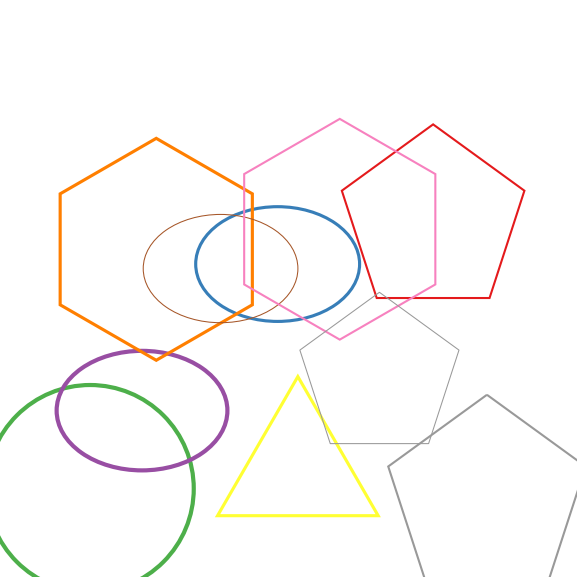[{"shape": "pentagon", "thickness": 1, "radius": 0.83, "center": [0.75, 0.618]}, {"shape": "oval", "thickness": 1.5, "radius": 0.71, "center": [0.481, 0.542]}, {"shape": "circle", "thickness": 2, "radius": 0.9, "center": [0.156, 0.153]}, {"shape": "oval", "thickness": 2, "radius": 0.74, "center": [0.246, 0.288]}, {"shape": "hexagon", "thickness": 1.5, "radius": 0.96, "center": [0.271, 0.567]}, {"shape": "triangle", "thickness": 1.5, "radius": 0.8, "center": [0.516, 0.186]}, {"shape": "oval", "thickness": 0.5, "radius": 0.67, "center": [0.382, 0.534]}, {"shape": "hexagon", "thickness": 1, "radius": 0.96, "center": [0.588, 0.602]}, {"shape": "pentagon", "thickness": 0.5, "radius": 0.72, "center": [0.657, 0.348]}, {"shape": "pentagon", "thickness": 1, "radius": 0.9, "center": [0.843, 0.136]}]